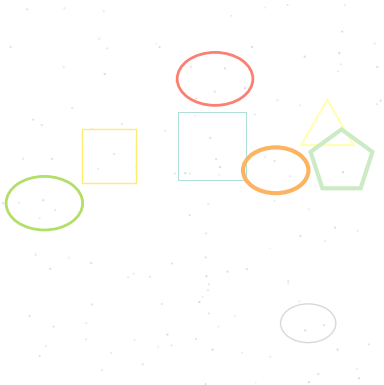[{"shape": "square", "thickness": 0.5, "radius": 0.44, "center": [0.551, 0.62]}, {"shape": "triangle", "thickness": 1.5, "radius": 0.39, "center": [0.85, 0.662]}, {"shape": "oval", "thickness": 2, "radius": 0.49, "center": [0.559, 0.795]}, {"shape": "oval", "thickness": 3, "radius": 0.42, "center": [0.716, 0.558]}, {"shape": "oval", "thickness": 2, "radius": 0.5, "center": [0.115, 0.472]}, {"shape": "oval", "thickness": 1, "radius": 0.36, "center": [0.8, 0.16]}, {"shape": "pentagon", "thickness": 3, "radius": 0.42, "center": [0.887, 0.579]}, {"shape": "square", "thickness": 1, "radius": 0.35, "center": [0.283, 0.595]}]